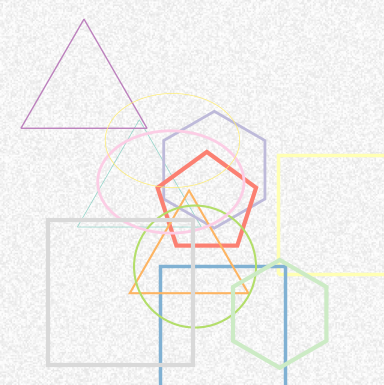[{"shape": "triangle", "thickness": 0.5, "radius": 0.93, "center": [0.362, 0.503]}, {"shape": "square", "thickness": 2.5, "radius": 0.77, "center": [0.875, 0.443]}, {"shape": "hexagon", "thickness": 2, "radius": 0.76, "center": [0.557, 0.559]}, {"shape": "pentagon", "thickness": 3, "radius": 0.67, "center": [0.537, 0.471]}, {"shape": "square", "thickness": 2.5, "radius": 0.81, "center": [0.577, 0.147]}, {"shape": "triangle", "thickness": 1.5, "radius": 0.89, "center": [0.491, 0.327]}, {"shape": "circle", "thickness": 1.5, "radius": 0.79, "center": [0.507, 0.308]}, {"shape": "oval", "thickness": 2, "radius": 0.95, "center": [0.444, 0.527]}, {"shape": "square", "thickness": 3, "radius": 0.94, "center": [0.314, 0.239]}, {"shape": "triangle", "thickness": 1, "radius": 0.95, "center": [0.218, 0.761]}, {"shape": "hexagon", "thickness": 3, "radius": 0.7, "center": [0.727, 0.185]}, {"shape": "oval", "thickness": 0.5, "radius": 0.87, "center": [0.448, 0.635]}]